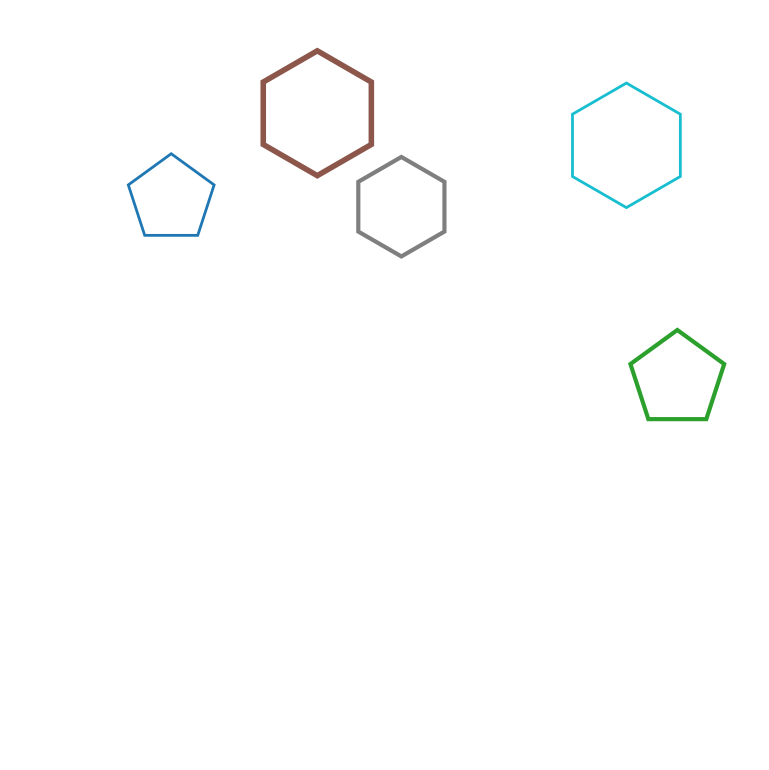[{"shape": "pentagon", "thickness": 1, "radius": 0.29, "center": [0.222, 0.742]}, {"shape": "pentagon", "thickness": 1.5, "radius": 0.32, "center": [0.88, 0.507]}, {"shape": "hexagon", "thickness": 2, "radius": 0.41, "center": [0.412, 0.853]}, {"shape": "hexagon", "thickness": 1.5, "radius": 0.32, "center": [0.521, 0.732]}, {"shape": "hexagon", "thickness": 1, "radius": 0.4, "center": [0.814, 0.811]}]